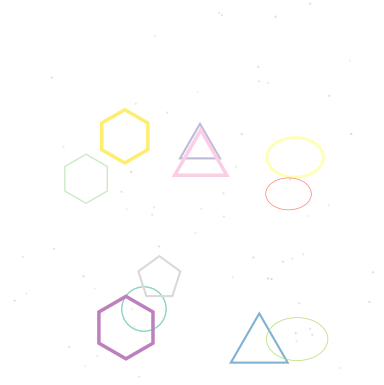[{"shape": "circle", "thickness": 1, "radius": 0.29, "center": [0.374, 0.197]}, {"shape": "oval", "thickness": 2, "radius": 0.37, "center": [0.767, 0.591]}, {"shape": "triangle", "thickness": 1.5, "radius": 0.3, "center": [0.519, 0.619]}, {"shape": "oval", "thickness": 0.5, "radius": 0.3, "center": [0.749, 0.496]}, {"shape": "triangle", "thickness": 1.5, "radius": 0.43, "center": [0.673, 0.101]}, {"shape": "oval", "thickness": 0.5, "radius": 0.4, "center": [0.772, 0.119]}, {"shape": "triangle", "thickness": 2.5, "radius": 0.39, "center": [0.521, 0.584]}, {"shape": "pentagon", "thickness": 1.5, "radius": 0.29, "center": [0.414, 0.277]}, {"shape": "hexagon", "thickness": 2.5, "radius": 0.41, "center": [0.327, 0.149]}, {"shape": "hexagon", "thickness": 1, "radius": 0.32, "center": [0.224, 0.536]}, {"shape": "hexagon", "thickness": 2.5, "radius": 0.35, "center": [0.324, 0.646]}]